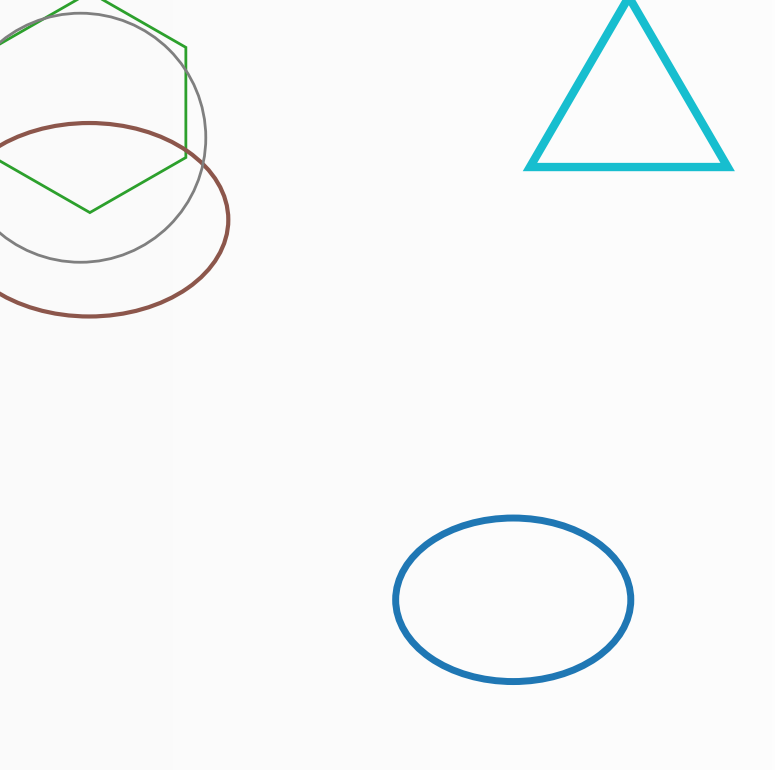[{"shape": "oval", "thickness": 2.5, "radius": 0.76, "center": [0.662, 0.221]}, {"shape": "hexagon", "thickness": 1, "radius": 0.72, "center": [0.116, 0.867]}, {"shape": "oval", "thickness": 1.5, "radius": 0.9, "center": [0.115, 0.715]}, {"shape": "circle", "thickness": 1, "radius": 0.81, "center": [0.104, 0.821]}, {"shape": "triangle", "thickness": 3, "radius": 0.74, "center": [0.811, 0.857]}]